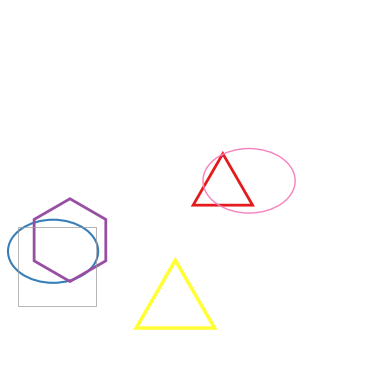[{"shape": "triangle", "thickness": 2, "radius": 0.45, "center": [0.579, 0.512]}, {"shape": "oval", "thickness": 1.5, "radius": 0.59, "center": [0.138, 0.347]}, {"shape": "hexagon", "thickness": 2, "radius": 0.54, "center": [0.182, 0.376]}, {"shape": "triangle", "thickness": 2.5, "radius": 0.59, "center": [0.455, 0.207]}, {"shape": "oval", "thickness": 1, "radius": 0.6, "center": [0.647, 0.53]}, {"shape": "square", "thickness": 0.5, "radius": 0.51, "center": [0.149, 0.308]}]